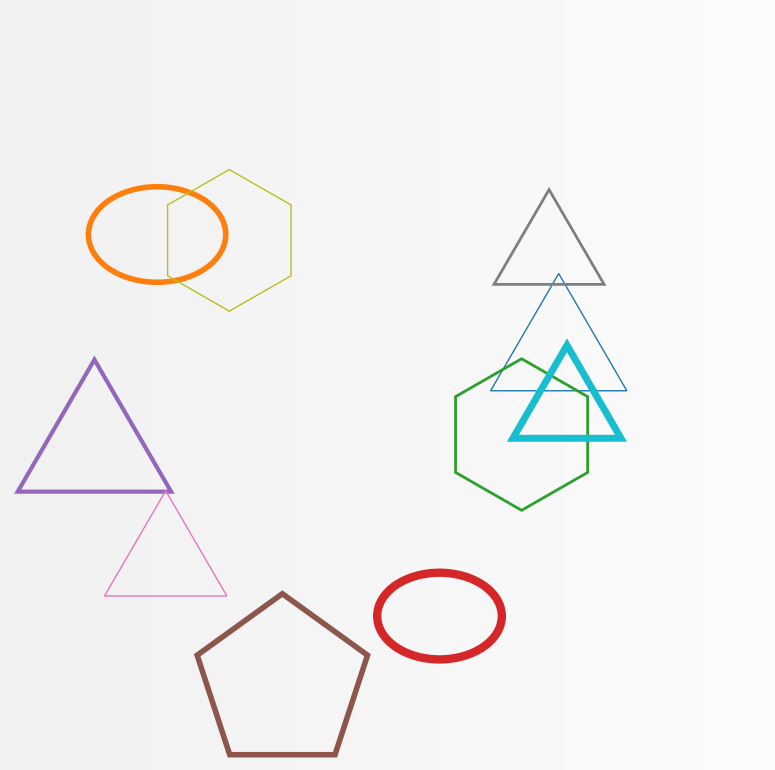[{"shape": "triangle", "thickness": 0.5, "radius": 0.51, "center": [0.721, 0.543]}, {"shape": "oval", "thickness": 2, "radius": 0.44, "center": [0.203, 0.695]}, {"shape": "hexagon", "thickness": 1, "radius": 0.49, "center": [0.673, 0.436]}, {"shape": "oval", "thickness": 3, "radius": 0.4, "center": [0.567, 0.2]}, {"shape": "triangle", "thickness": 1.5, "radius": 0.57, "center": [0.122, 0.419]}, {"shape": "pentagon", "thickness": 2, "radius": 0.58, "center": [0.364, 0.113]}, {"shape": "triangle", "thickness": 0.5, "radius": 0.46, "center": [0.214, 0.272]}, {"shape": "triangle", "thickness": 1, "radius": 0.41, "center": [0.708, 0.672]}, {"shape": "hexagon", "thickness": 0.5, "radius": 0.46, "center": [0.296, 0.688]}, {"shape": "triangle", "thickness": 2.5, "radius": 0.4, "center": [0.732, 0.471]}]